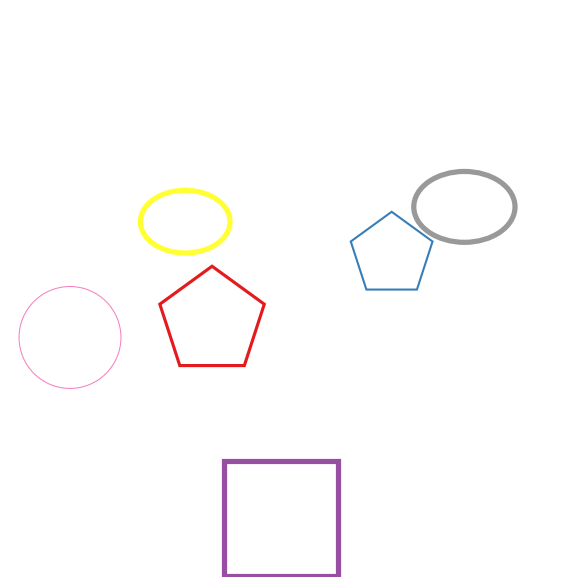[{"shape": "pentagon", "thickness": 1.5, "radius": 0.48, "center": [0.367, 0.443]}, {"shape": "pentagon", "thickness": 1, "radius": 0.37, "center": [0.678, 0.558]}, {"shape": "square", "thickness": 2.5, "radius": 0.49, "center": [0.487, 0.101]}, {"shape": "oval", "thickness": 2.5, "radius": 0.39, "center": [0.321, 0.615]}, {"shape": "circle", "thickness": 0.5, "radius": 0.44, "center": [0.121, 0.415]}, {"shape": "oval", "thickness": 2.5, "radius": 0.44, "center": [0.804, 0.641]}]